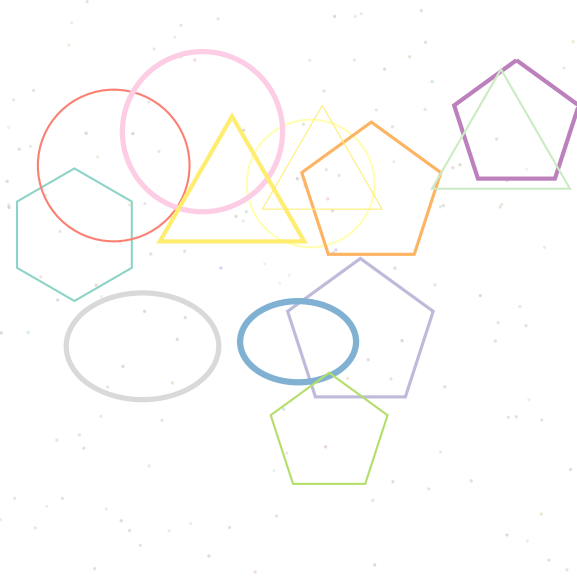[{"shape": "hexagon", "thickness": 1, "radius": 0.57, "center": [0.129, 0.593]}, {"shape": "circle", "thickness": 1, "radius": 0.55, "center": [0.538, 0.681]}, {"shape": "pentagon", "thickness": 1.5, "radius": 0.66, "center": [0.624, 0.419]}, {"shape": "circle", "thickness": 1, "radius": 0.66, "center": [0.197, 0.713]}, {"shape": "oval", "thickness": 3, "radius": 0.5, "center": [0.516, 0.407]}, {"shape": "pentagon", "thickness": 1.5, "radius": 0.63, "center": [0.643, 0.661]}, {"shape": "pentagon", "thickness": 1, "radius": 0.53, "center": [0.57, 0.247]}, {"shape": "circle", "thickness": 2.5, "radius": 0.69, "center": [0.351, 0.771]}, {"shape": "oval", "thickness": 2.5, "radius": 0.66, "center": [0.247, 0.4]}, {"shape": "pentagon", "thickness": 2, "radius": 0.57, "center": [0.894, 0.782]}, {"shape": "triangle", "thickness": 1, "radius": 0.69, "center": [0.867, 0.741]}, {"shape": "triangle", "thickness": 2, "radius": 0.72, "center": [0.402, 0.653]}, {"shape": "triangle", "thickness": 0.5, "radius": 0.6, "center": [0.558, 0.697]}]